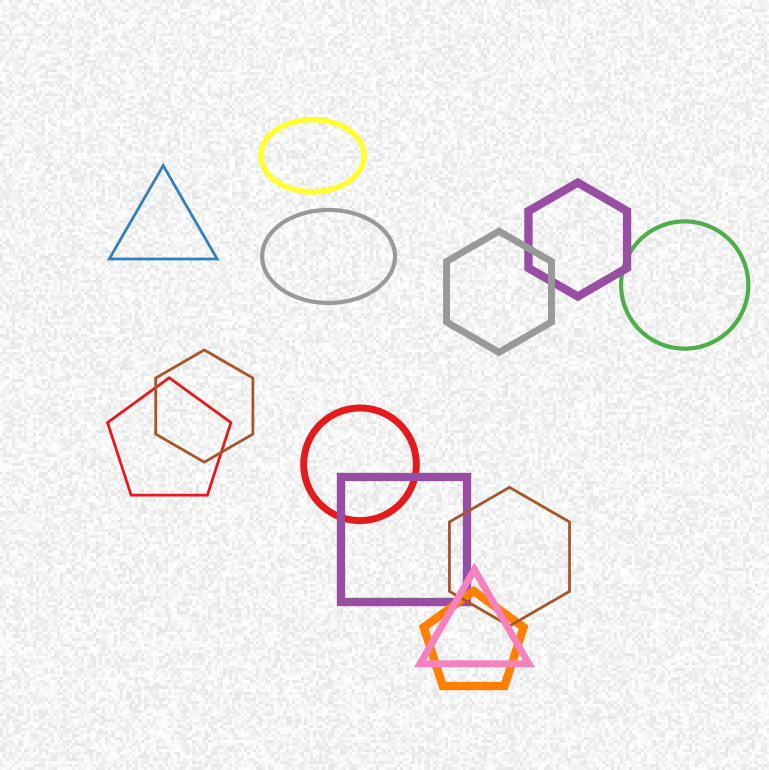[{"shape": "circle", "thickness": 2.5, "radius": 0.37, "center": [0.468, 0.397]}, {"shape": "pentagon", "thickness": 1, "radius": 0.42, "center": [0.22, 0.425]}, {"shape": "triangle", "thickness": 1, "radius": 0.4, "center": [0.212, 0.704]}, {"shape": "circle", "thickness": 1.5, "radius": 0.41, "center": [0.889, 0.63]}, {"shape": "hexagon", "thickness": 3, "radius": 0.37, "center": [0.75, 0.689]}, {"shape": "square", "thickness": 3, "radius": 0.41, "center": [0.525, 0.299]}, {"shape": "pentagon", "thickness": 3, "radius": 0.34, "center": [0.615, 0.164]}, {"shape": "oval", "thickness": 2, "radius": 0.34, "center": [0.406, 0.798]}, {"shape": "hexagon", "thickness": 1, "radius": 0.45, "center": [0.662, 0.277]}, {"shape": "hexagon", "thickness": 1, "radius": 0.36, "center": [0.265, 0.473]}, {"shape": "triangle", "thickness": 2.5, "radius": 0.41, "center": [0.616, 0.179]}, {"shape": "hexagon", "thickness": 2.5, "radius": 0.39, "center": [0.648, 0.621]}, {"shape": "oval", "thickness": 1.5, "radius": 0.43, "center": [0.427, 0.667]}]